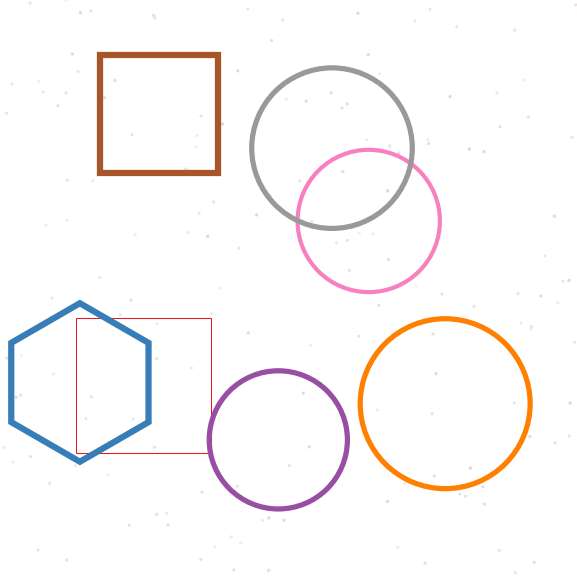[{"shape": "square", "thickness": 0.5, "radius": 0.59, "center": [0.249, 0.331]}, {"shape": "hexagon", "thickness": 3, "radius": 0.69, "center": [0.138, 0.337]}, {"shape": "circle", "thickness": 2.5, "radius": 0.6, "center": [0.482, 0.237]}, {"shape": "circle", "thickness": 2.5, "radius": 0.74, "center": [0.771, 0.3]}, {"shape": "square", "thickness": 3, "radius": 0.51, "center": [0.275, 0.802]}, {"shape": "circle", "thickness": 2, "radius": 0.62, "center": [0.639, 0.617]}, {"shape": "circle", "thickness": 2.5, "radius": 0.7, "center": [0.575, 0.743]}]